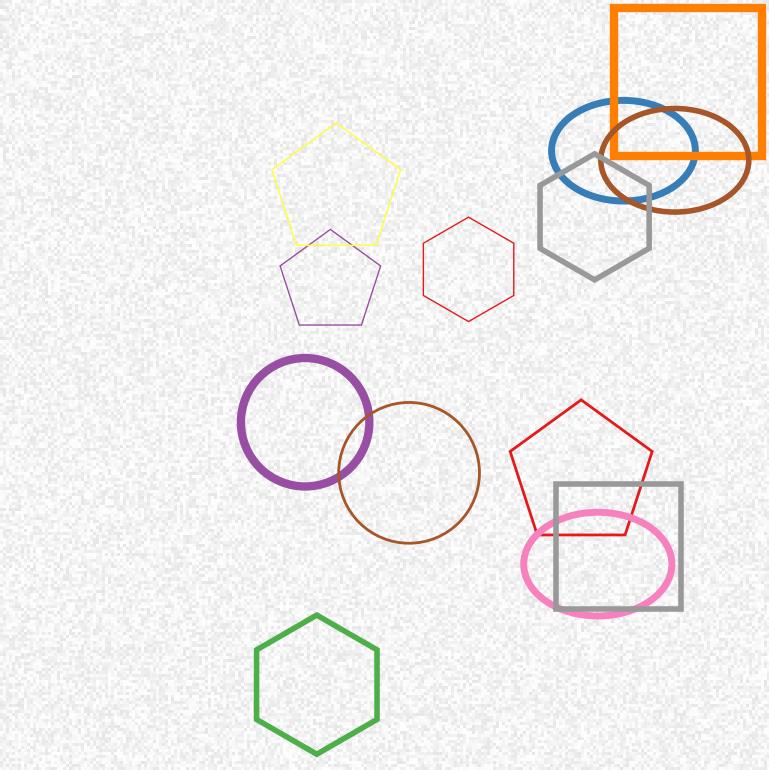[{"shape": "hexagon", "thickness": 0.5, "radius": 0.34, "center": [0.609, 0.65]}, {"shape": "pentagon", "thickness": 1, "radius": 0.48, "center": [0.755, 0.384]}, {"shape": "oval", "thickness": 2.5, "radius": 0.47, "center": [0.81, 0.804]}, {"shape": "hexagon", "thickness": 2, "radius": 0.45, "center": [0.411, 0.111]}, {"shape": "pentagon", "thickness": 0.5, "radius": 0.34, "center": [0.429, 0.633]}, {"shape": "circle", "thickness": 3, "radius": 0.42, "center": [0.396, 0.452]}, {"shape": "square", "thickness": 3, "radius": 0.48, "center": [0.894, 0.894]}, {"shape": "pentagon", "thickness": 0.5, "radius": 0.44, "center": [0.437, 0.752]}, {"shape": "oval", "thickness": 2, "radius": 0.48, "center": [0.876, 0.792]}, {"shape": "circle", "thickness": 1, "radius": 0.46, "center": [0.531, 0.386]}, {"shape": "oval", "thickness": 2.5, "radius": 0.48, "center": [0.776, 0.267]}, {"shape": "hexagon", "thickness": 2, "radius": 0.41, "center": [0.772, 0.718]}, {"shape": "square", "thickness": 2, "radius": 0.41, "center": [0.804, 0.29]}]